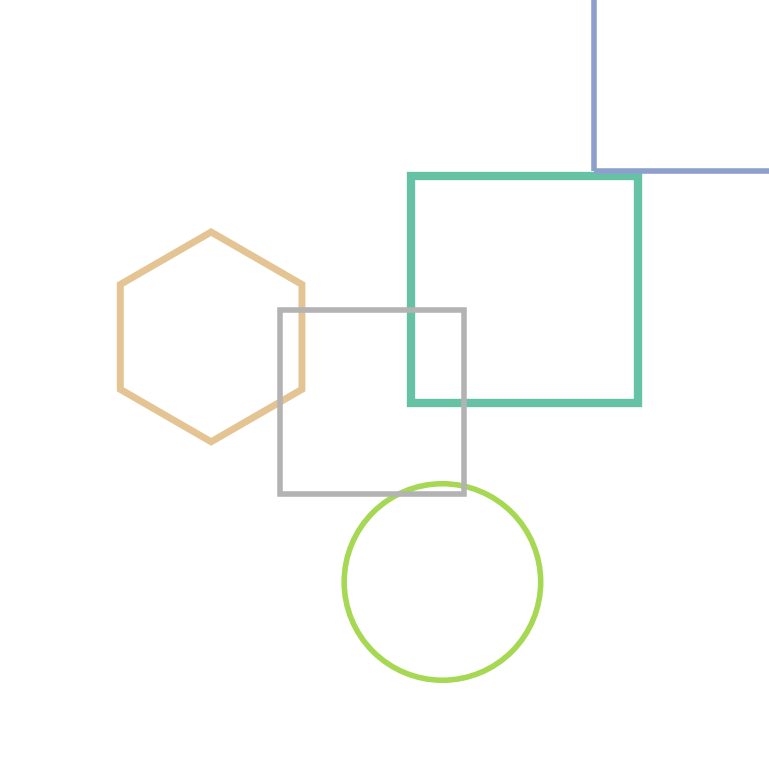[{"shape": "square", "thickness": 3, "radius": 0.74, "center": [0.681, 0.624]}, {"shape": "square", "thickness": 2, "radius": 0.59, "center": [0.888, 0.895]}, {"shape": "circle", "thickness": 2, "radius": 0.64, "center": [0.575, 0.244]}, {"shape": "hexagon", "thickness": 2.5, "radius": 0.68, "center": [0.274, 0.562]}, {"shape": "square", "thickness": 2, "radius": 0.6, "center": [0.483, 0.478]}]